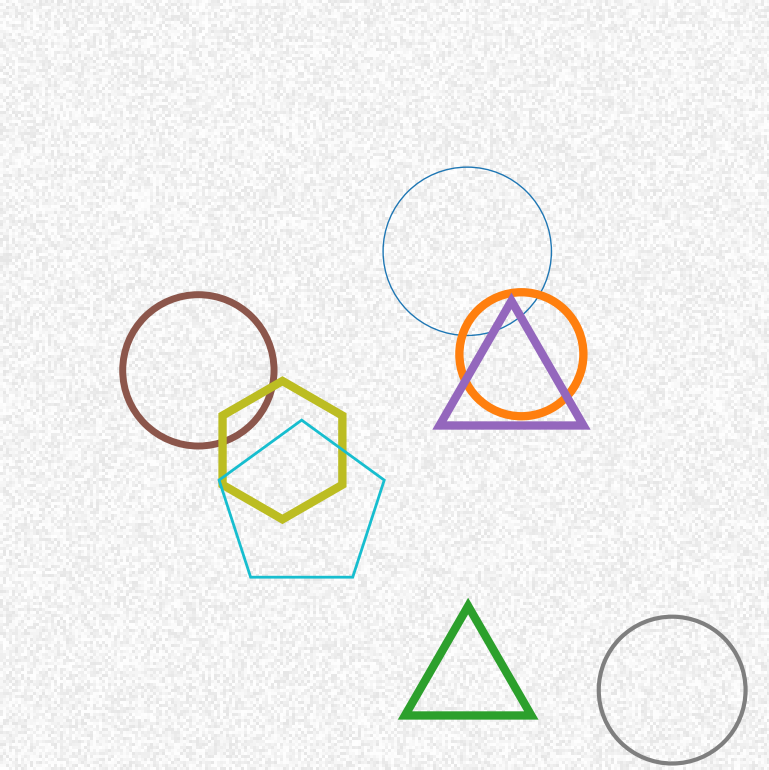[{"shape": "circle", "thickness": 0.5, "radius": 0.55, "center": [0.607, 0.674]}, {"shape": "circle", "thickness": 3, "radius": 0.4, "center": [0.677, 0.54]}, {"shape": "triangle", "thickness": 3, "radius": 0.47, "center": [0.608, 0.118]}, {"shape": "triangle", "thickness": 3, "radius": 0.54, "center": [0.664, 0.501]}, {"shape": "circle", "thickness": 2.5, "radius": 0.49, "center": [0.258, 0.519]}, {"shape": "circle", "thickness": 1.5, "radius": 0.48, "center": [0.873, 0.104]}, {"shape": "hexagon", "thickness": 3, "radius": 0.45, "center": [0.367, 0.415]}, {"shape": "pentagon", "thickness": 1, "radius": 0.56, "center": [0.392, 0.342]}]